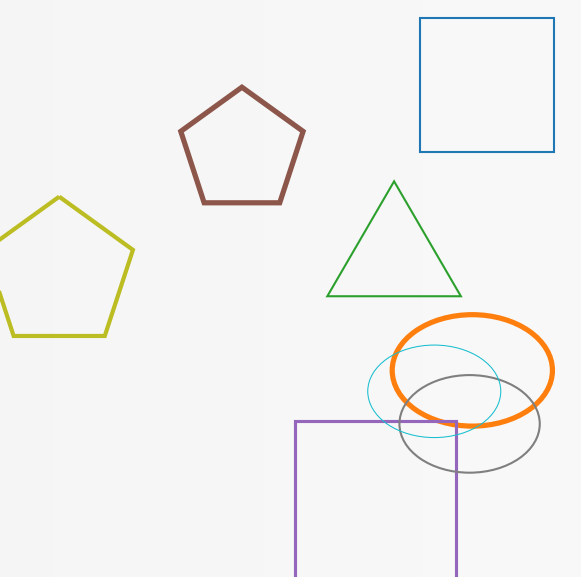[{"shape": "square", "thickness": 1, "radius": 0.58, "center": [0.839, 0.852]}, {"shape": "oval", "thickness": 2.5, "radius": 0.69, "center": [0.813, 0.358]}, {"shape": "triangle", "thickness": 1, "radius": 0.66, "center": [0.678, 0.552]}, {"shape": "square", "thickness": 1.5, "radius": 0.69, "center": [0.646, 0.132]}, {"shape": "pentagon", "thickness": 2.5, "radius": 0.55, "center": [0.416, 0.737]}, {"shape": "oval", "thickness": 1, "radius": 0.6, "center": [0.808, 0.265]}, {"shape": "pentagon", "thickness": 2, "radius": 0.67, "center": [0.102, 0.525]}, {"shape": "oval", "thickness": 0.5, "radius": 0.57, "center": [0.747, 0.322]}]